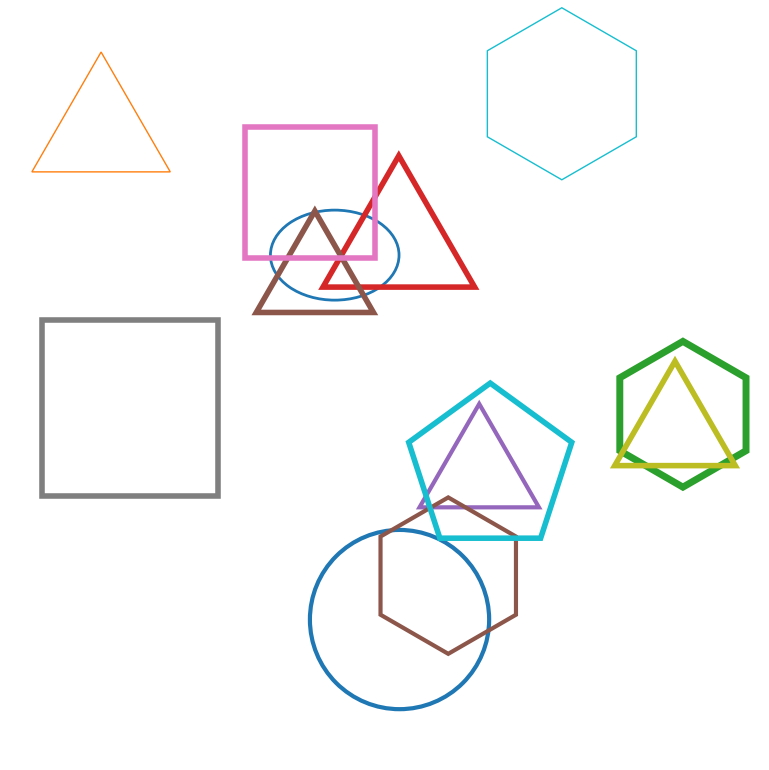[{"shape": "circle", "thickness": 1.5, "radius": 0.58, "center": [0.519, 0.195]}, {"shape": "oval", "thickness": 1, "radius": 0.42, "center": [0.435, 0.669]}, {"shape": "triangle", "thickness": 0.5, "radius": 0.52, "center": [0.131, 0.829]}, {"shape": "hexagon", "thickness": 2.5, "radius": 0.47, "center": [0.887, 0.462]}, {"shape": "triangle", "thickness": 2, "radius": 0.57, "center": [0.518, 0.684]}, {"shape": "triangle", "thickness": 1.5, "radius": 0.45, "center": [0.622, 0.386]}, {"shape": "hexagon", "thickness": 1.5, "radius": 0.51, "center": [0.582, 0.252]}, {"shape": "triangle", "thickness": 2, "radius": 0.44, "center": [0.409, 0.638]}, {"shape": "square", "thickness": 2, "radius": 0.42, "center": [0.402, 0.75]}, {"shape": "square", "thickness": 2, "radius": 0.57, "center": [0.169, 0.47]}, {"shape": "triangle", "thickness": 2, "radius": 0.45, "center": [0.877, 0.44]}, {"shape": "pentagon", "thickness": 2, "radius": 0.56, "center": [0.637, 0.391]}, {"shape": "hexagon", "thickness": 0.5, "radius": 0.56, "center": [0.73, 0.878]}]